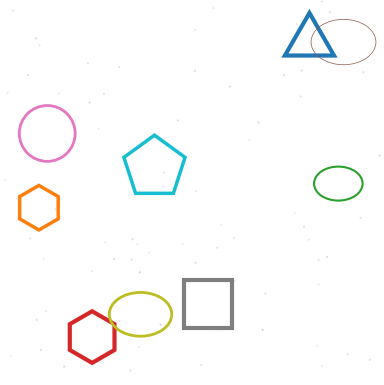[{"shape": "triangle", "thickness": 3, "radius": 0.37, "center": [0.804, 0.893]}, {"shape": "hexagon", "thickness": 2.5, "radius": 0.29, "center": [0.101, 0.461]}, {"shape": "oval", "thickness": 1.5, "radius": 0.32, "center": [0.879, 0.523]}, {"shape": "hexagon", "thickness": 3, "radius": 0.34, "center": [0.239, 0.124]}, {"shape": "oval", "thickness": 0.5, "radius": 0.42, "center": [0.892, 0.891]}, {"shape": "circle", "thickness": 2, "radius": 0.36, "center": [0.123, 0.653]}, {"shape": "square", "thickness": 3, "radius": 0.31, "center": [0.541, 0.21]}, {"shape": "oval", "thickness": 2, "radius": 0.41, "center": [0.365, 0.184]}, {"shape": "pentagon", "thickness": 2.5, "radius": 0.42, "center": [0.401, 0.565]}]